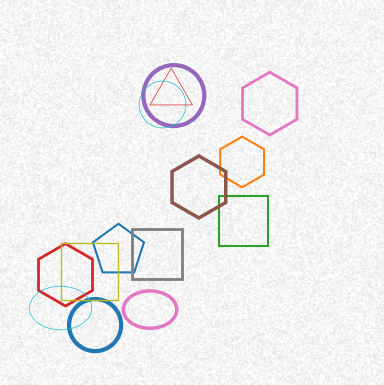[{"shape": "pentagon", "thickness": 1.5, "radius": 0.35, "center": [0.308, 0.349]}, {"shape": "circle", "thickness": 3, "radius": 0.34, "center": [0.247, 0.156]}, {"shape": "hexagon", "thickness": 1.5, "radius": 0.33, "center": [0.629, 0.579]}, {"shape": "square", "thickness": 1.5, "radius": 0.32, "center": [0.633, 0.425]}, {"shape": "hexagon", "thickness": 2, "radius": 0.4, "center": [0.17, 0.286]}, {"shape": "triangle", "thickness": 0.5, "radius": 0.32, "center": [0.445, 0.759]}, {"shape": "circle", "thickness": 3, "radius": 0.4, "center": [0.452, 0.752]}, {"shape": "hexagon", "thickness": 2.5, "radius": 0.4, "center": [0.517, 0.514]}, {"shape": "oval", "thickness": 2.5, "radius": 0.35, "center": [0.39, 0.196]}, {"shape": "hexagon", "thickness": 2, "radius": 0.41, "center": [0.701, 0.731]}, {"shape": "square", "thickness": 2, "radius": 0.33, "center": [0.408, 0.34]}, {"shape": "square", "thickness": 1, "radius": 0.37, "center": [0.233, 0.295]}, {"shape": "circle", "thickness": 0.5, "radius": 0.3, "center": [0.422, 0.728]}, {"shape": "oval", "thickness": 0.5, "radius": 0.4, "center": [0.157, 0.2]}]